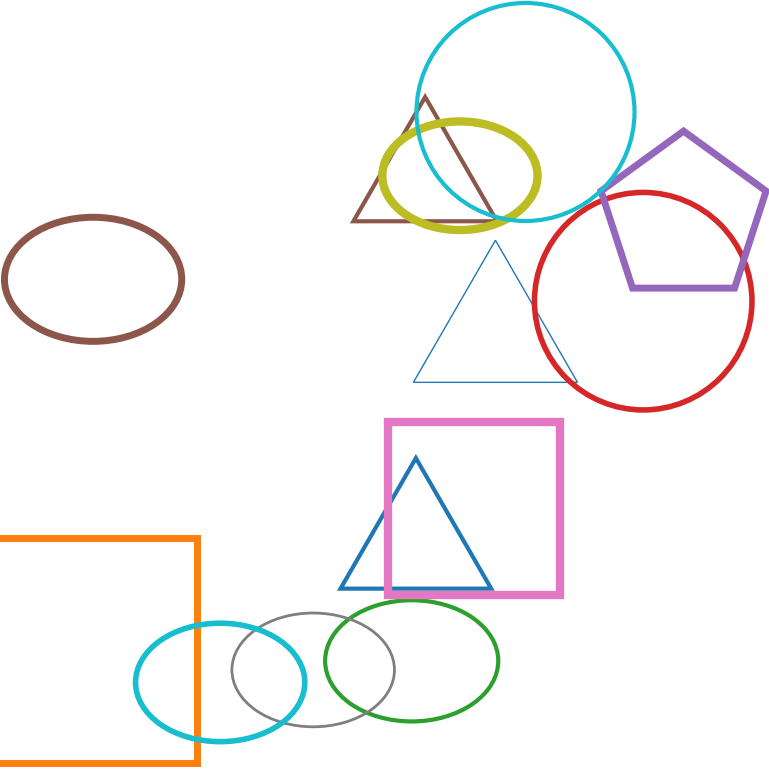[{"shape": "triangle", "thickness": 1.5, "radius": 0.56, "center": [0.54, 0.292]}, {"shape": "triangle", "thickness": 0.5, "radius": 0.62, "center": [0.643, 0.565]}, {"shape": "square", "thickness": 2.5, "radius": 0.73, "center": [0.11, 0.155]}, {"shape": "oval", "thickness": 1.5, "radius": 0.56, "center": [0.535, 0.142]}, {"shape": "circle", "thickness": 2, "radius": 0.71, "center": [0.835, 0.609]}, {"shape": "pentagon", "thickness": 2.5, "radius": 0.56, "center": [0.888, 0.717]}, {"shape": "oval", "thickness": 2.5, "radius": 0.58, "center": [0.121, 0.637]}, {"shape": "triangle", "thickness": 1.5, "radius": 0.54, "center": [0.552, 0.766]}, {"shape": "square", "thickness": 3, "radius": 0.56, "center": [0.616, 0.339]}, {"shape": "oval", "thickness": 1, "radius": 0.53, "center": [0.407, 0.13]}, {"shape": "oval", "thickness": 3, "radius": 0.5, "center": [0.597, 0.772]}, {"shape": "oval", "thickness": 2, "radius": 0.55, "center": [0.286, 0.114]}, {"shape": "circle", "thickness": 1.5, "radius": 0.71, "center": [0.682, 0.855]}]